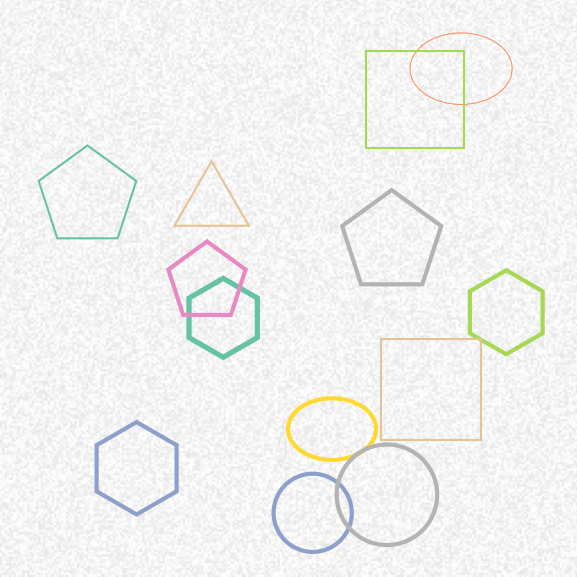[{"shape": "pentagon", "thickness": 1, "radius": 0.44, "center": [0.151, 0.658]}, {"shape": "hexagon", "thickness": 2.5, "radius": 0.34, "center": [0.387, 0.449]}, {"shape": "oval", "thickness": 0.5, "radius": 0.44, "center": [0.798, 0.88]}, {"shape": "circle", "thickness": 2, "radius": 0.34, "center": [0.541, 0.111]}, {"shape": "hexagon", "thickness": 2, "radius": 0.4, "center": [0.237, 0.188]}, {"shape": "pentagon", "thickness": 2, "radius": 0.35, "center": [0.358, 0.511]}, {"shape": "hexagon", "thickness": 2, "radius": 0.36, "center": [0.877, 0.458]}, {"shape": "square", "thickness": 1, "radius": 0.42, "center": [0.718, 0.826]}, {"shape": "oval", "thickness": 2, "radius": 0.38, "center": [0.575, 0.256]}, {"shape": "triangle", "thickness": 1, "radius": 0.37, "center": [0.366, 0.645]}, {"shape": "square", "thickness": 1, "radius": 0.44, "center": [0.746, 0.325]}, {"shape": "pentagon", "thickness": 2, "radius": 0.45, "center": [0.678, 0.58]}, {"shape": "circle", "thickness": 2, "radius": 0.44, "center": [0.67, 0.142]}]